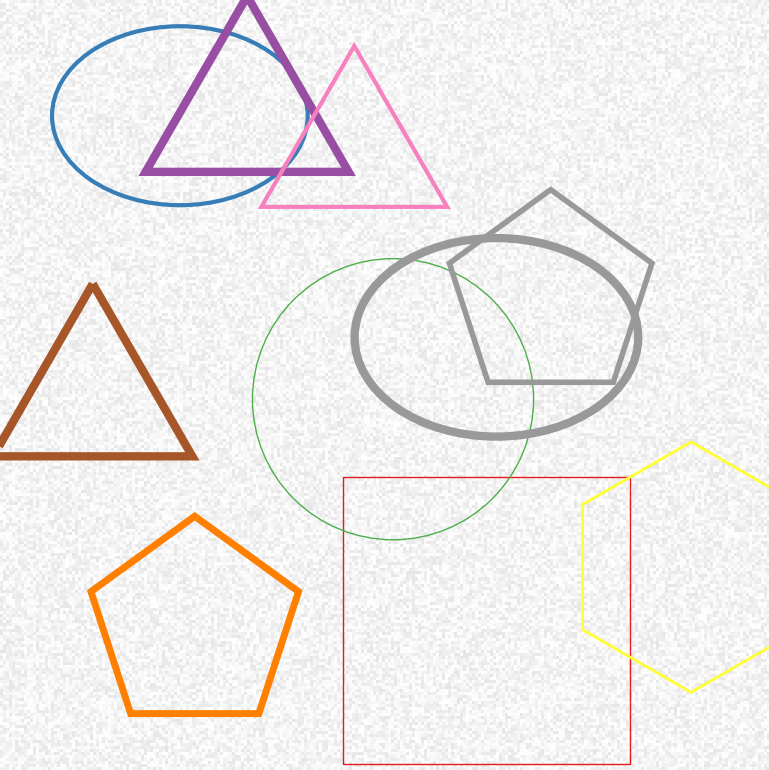[{"shape": "square", "thickness": 0.5, "radius": 0.93, "center": [0.632, 0.194]}, {"shape": "oval", "thickness": 1.5, "radius": 0.83, "center": [0.234, 0.85]}, {"shape": "circle", "thickness": 0.5, "radius": 0.91, "center": [0.51, 0.482]}, {"shape": "triangle", "thickness": 3, "radius": 0.76, "center": [0.321, 0.853]}, {"shape": "pentagon", "thickness": 2.5, "radius": 0.71, "center": [0.253, 0.188]}, {"shape": "hexagon", "thickness": 1, "radius": 0.81, "center": [0.897, 0.263]}, {"shape": "triangle", "thickness": 3, "radius": 0.75, "center": [0.12, 0.482]}, {"shape": "triangle", "thickness": 1.5, "radius": 0.7, "center": [0.46, 0.801]}, {"shape": "pentagon", "thickness": 2, "radius": 0.69, "center": [0.715, 0.615]}, {"shape": "oval", "thickness": 3, "radius": 0.92, "center": [0.645, 0.562]}]